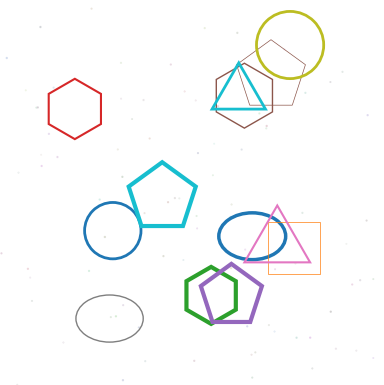[{"shape": "circle", "thickness": 2, "radius": 0.37, "center": [0.293, 0.401]}, {"shape": "oval", "thickness": 2.5, "radius": 0.43, "center": [0.655, 0.386]}, {"shape": "square", "thickness": 0.5, "radius": 0.34, "center": [0.764, 0.355]}, {"shape": "hexagon", "thickness": 3, "radius": 0.37, "center": [0.548, 0.233]}, {"shape": "hexagon", "thickness": 1.5, "radius": 0.39, "center": [0.194, 0.717]}, {"shape": "pentagon", "thickness": 3, "radius": 0.42, "center": [0.601, 0.231]}, {"shape": "hexagon", "thickness": 1, "radius": 0.42, "center": [0.635, 0.751]}, {"shape": "pentagon", "thickness": 0.5, "radius": 0.47, "center": [0.704, 0.803]}, {"shape": "triangle", "thickness": 1.5, "radius": 0.49, "center": [0.72, 0.368]}, {"shape": "oval", "thickness": 1, "radius": 0.44, "center": [0.285, 0.173]}, {"shape": "circle", "thickness": 2, "radius": 0.44, "center": [0.753, 0.883]}, {"shape": "pentagon", "thickness": 3, "radius": 0.46, "center": [0.421, 0.487]}, {"shape": "triangle", "thickness": 2, "radius": 0.4, "center": [0.62, 0.757]}]